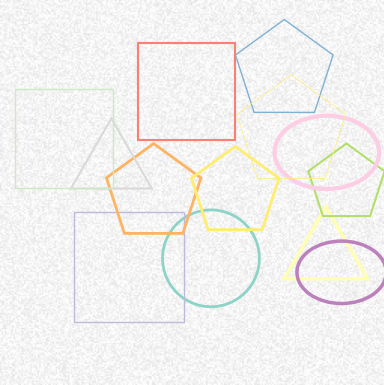[{"shape": "circle", "thickness": 2, "radius": 0.63, "center": [0.548, 0.329]}, {"shape": "triangle", "thickness": 2.5, "radius": 0.62, "center": [0.846, 0.338]}, {"shape": "square", "thickness": 1, "radius": 0.71, "center": [0.335, 0.305]}, {"shape": "square", "thickness": 1.5, "radius": 0.63, "center": [0.485, 0.762]}, {"shape": "pentagon", "thickness": 1, "radius": 0.67, "center": [0.738, 0.816]}, {"shape": "pentagon", "thickness": 2, "radius": 0.65, "center": [0.399, 0.498]}, {"shape": "pentagon", "thickness": 1.5, "radius": 0.52, "center": [0.9, 0.523]}, {"shape": "oval", "thickness": 3, "radius": 0.68, "center": [0.849, 0.604]}, {"shape": "triangle", "thickness": 1.5, "radius": 0.61, "center": [0.289, 0.571]}, {"shape": "oval", "thickness": 2.5, "radius": 0.58, "center": [0.887, 0.293]}, {"shape": "square", "thickness": 1, "radius": 0.64, "center": [0.166, 0.64]}, {"shape": "pentagon", "thickness": 0.5, "radius": 0.74, "center": [0.757, 0.657]}, {"shape": "pentagon", "thickness": 2, "radius": 0.6, "center": [0.611, 0.5]}]